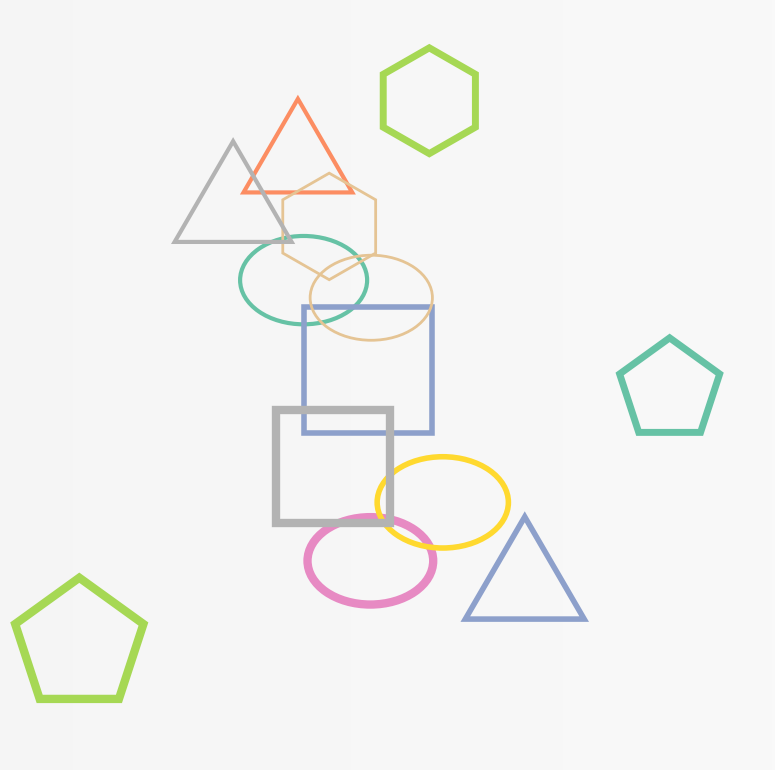[{"shape": "pentagon", "thickness": 2.5, "radius": 0.34, "center": [0.864, 0.493]}, {"shape": "oval", "thickness": 1.5, "radius": 0.41, "center": [0.392, 0.636]}, {"shape": "triangle", "thickness": 1.5, "radius": 0.4, "center": [0.384, 0.791]}, {"shape": "triangle", "thickness": 2, "radius": 0.44, "center": [0.677, 0.24]}, {"shape": "square", "thickness": 2, "radius": 0.41, "center": [0.475, 0.519]}, {"shape": "oval", "thickness": 3, "radius": 0.41, "center": [0.478, 0.272]}, {"shape": "hexagon", "thickness": 2.5, "radius": 0.34, "center": [0.554, 0.869]}, {"shape": "pentagon", "thickness": 3, "radius": 0.44, "center": [0.102, 0.163]}, {"shape": "oval", "thickness": 2, "radius": 0.42, "center": [0.571, 0.348]}, {"shape": "hexagon", "thickness": 1, "radius": 0.35, "center": [0.425, 0.706]}, {"shape": "oval", "thickness": 1, "radius": 0.39, "center": [0.479, 0.613]}, {"shape": "square", "thickness": 3, "radius": 0.37, "center": [0.43, 0.394]}, {"shape": "triangle", "thickness": 1.5, "radius": 0.44, "center": [0.301, 0.729]}]